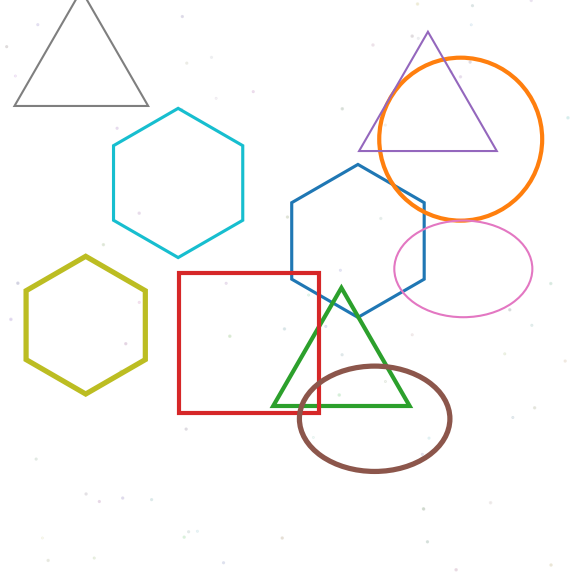[{"shape": "hexagon", "thickness": 1.5, "radius": 0.66, "center": [0.62, 0.582]}, {"shape": "circle", "thickness": 2, "radius": 0.71, "center": [0.798, 0.758]}, {"shape": "triangle", "thickness": 2, "radius": 0.68, "center": [0.591, 0.364]}, {"shape": "square", "thickness": 2, "radius": 0.61, "center": [0.431, 0.405]}, {"shape": "triangle", "thickness": 1, "radius": 0.69, "center": [0.741, 0.806]}, {"shape": "oval", "thickness": 2.5, "radius": 0.65, "center": [0.649, 0.274]}, {"shape": "oval", "thickness": 1, "radius": 0.6, "center": [0.802, 0.534]}, {"shape": "triangle", "thickness": 1, "radius": 0.67, "center": [0.141, 0.882]}, {"shape": "hexagon", "thickness": 2.5, "radius": 0.6, "center": [0.148, 0.436]}, {"shape": "hexagon", "thickness": 1.5, "radius": 0.65, "center": [0.308, 0.682]}]